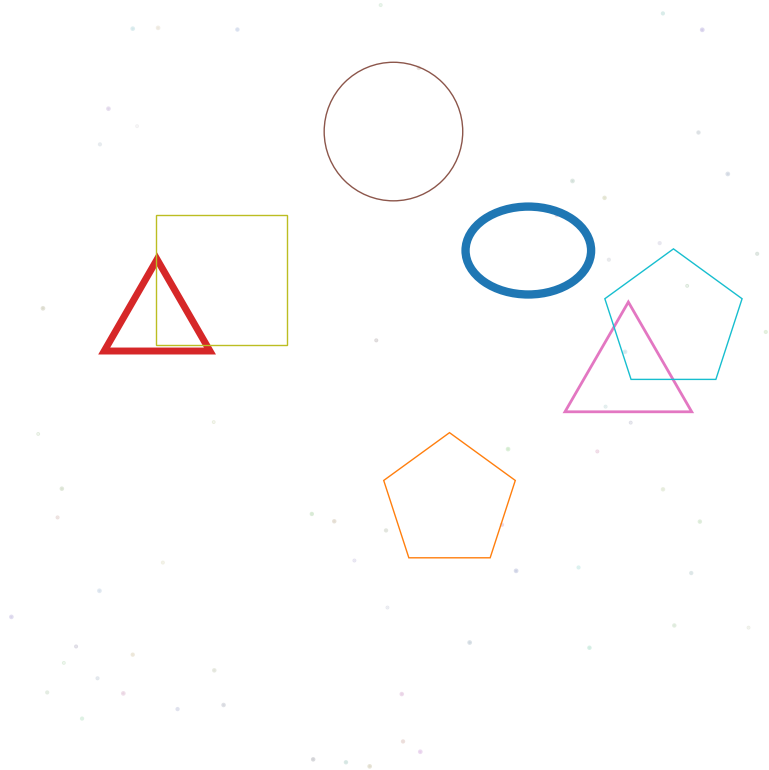[{"shape": "oval", "thickness": 3, "radius": 0.41, "center": [0.686, 0.675]}, {"shape": "pentagon", "thickness": 0.5, "radius": 0.45, "center": [0.584, 0.348]}, {"shape": "triangle", "thickness": 2.5, "radius": 0.4, "center": [0.204, 0.584]}, {"shape": "circle", "thickness": 0.5, "radius": 0.45, "center": [0.511, 0.829]}, {"shape": "triangle", "thickness": 1, "radius": 0.48, "center": [0.816, 0.513]}, {"shape": "square", "thickness": 0.5, "radius": 0.42, "center": [0.288, 0.637]}, {"shape": "pentagon", "thickness": 0.5, "radius": 0.47, "center": [0.875, 0.583]}]